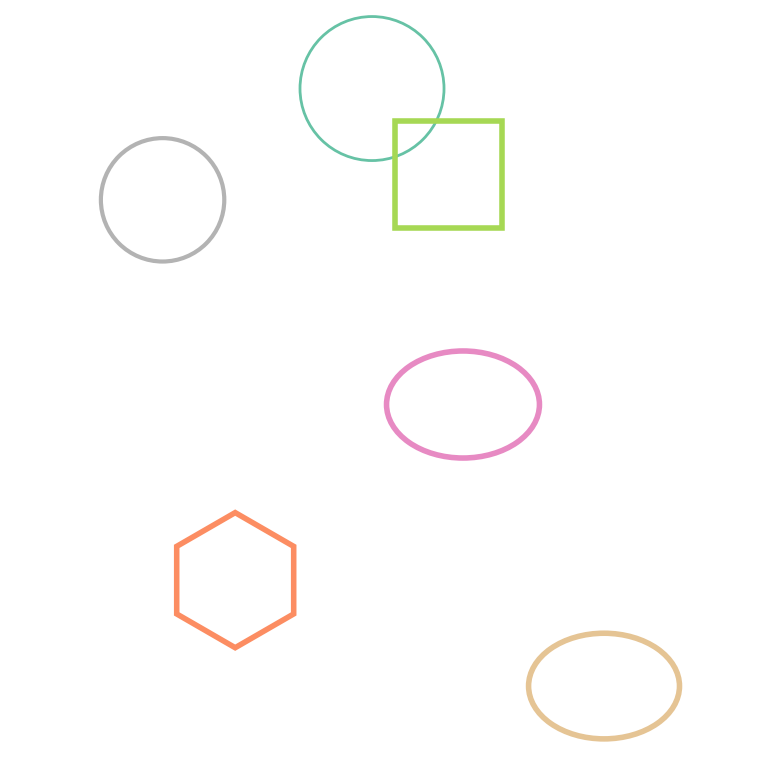[{"shape": "circle", "thickness": 1, "radius": 0.47, "center": [0.483, 0.885]}, {"shape": "hexagon", "thickness": 2, "radius": 0.44, "center": [0.305, 0.247]}, {"shape": "oval", "thickness": 2, "radius": 0.5, "center": [0.601, 0.475]}, {"shape": "square", "thickness": 2, "radius": 0.35, "center": [0.582, 0.773]}, {"shape": "oval", "thickness": 2, "radius": 0.49, "center": [0.784, 0.109]}, {"shape": "circle", "thickness": 1.5, "radius": 0.4, "center": [0.211, 0.74]}]